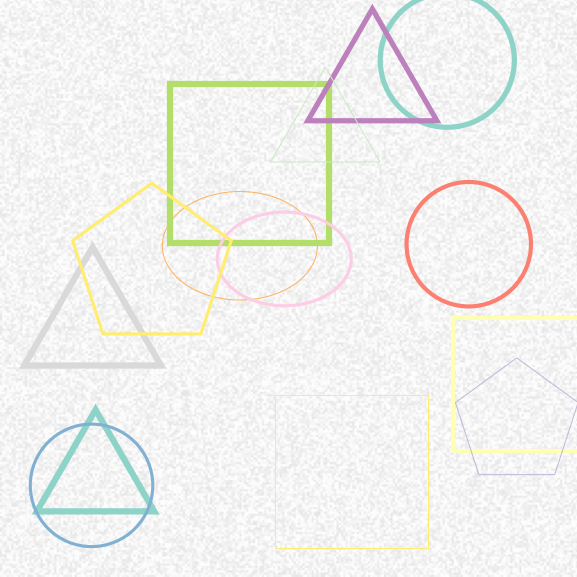[{"shape": "circle", "thickness": 2.5, "radius": 0.58, "center": [0.775, 0.895]}, {"shape": "triangle", "thickness": 3, "radius": 0.59, "center": [0.166, 0.172]}, {"shape": "square", "thickness": 2, "radius": 0.58, "center": [0.899, 0.333]}, {"shape": "pentagon", "thickness": 0.5, "radius": 0.56, "center": [0.895, 0.268]}, {"shape": "circle", "thickness": 2, "radius": 0.54, "center": [0.812, 0.576]}, {"shape": "circle", "thickness": 1.5, "radius": 0.53, "center": [0.159, 0.159]}, {"shape": "oval", "thickness": 0.5, "radius": 0.67, "center": [0.415, 0.574]}, {"shape": "square", "thickness": 3, "radius": 0.69, "center": [0.433, 0.716]}, {"shape": "oval", "thickness": 1.5, "radius": 0.58, "center": [0.492, 0.551]}, {"shape": "triangle", "thickness": 3, "radius": 0.68, "center": [0.16, 0.435]}, {"shape": "triangle", "thickness": 2.5, "radius": 0.65, "center": [0.645, 0.855]}, {"shape": "triangle", "thickness": 0.5, "radius": 0.55, "center": [0.563, 0.773]}, {"shape": "pentagon", "thickness": 1.5, "radius": 0.72, "center": [0.263, 0.538]}, {"shape": "square", "thickness": 0.5, "radius": 0.66, "center": [0.609, 0.182]}]